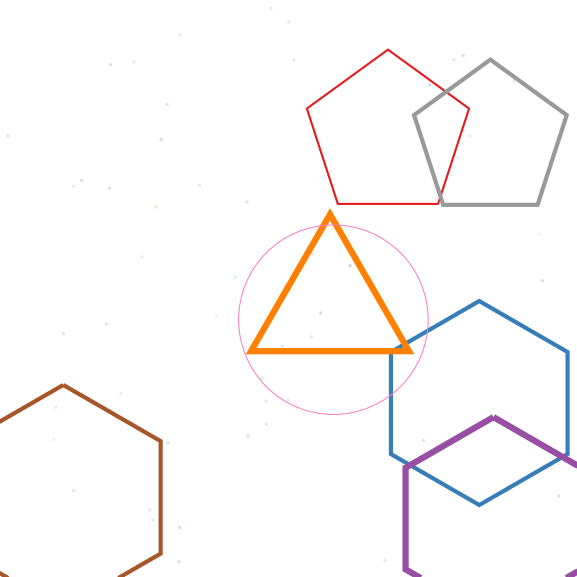[{"shape": "pentagon", "thickness": 1, "radius": 0.74, "center": [0.672, 0.766]}, {"shape": "hexagon", "thickness": 2, "radius": 0.88, "center": [0.83, 0.301]}, {"shape": "hexagon", "thickness": 3, "radius": 0.88, "center": [0.855, 0.101]}, {"shape": "triangle", "thickness": 3, "radius": 0.79, "center": [0.571, 0.47]}, {"shape": "hexagon", "thickness": 2, "radius": 0.97, "center": [0.11, 0.138]}, {"shape": "circle", "thickness": 0.5, "radius": 0.82, "center": [0.577, 0.446]}, {"shape": "pentagon", "thickness": 2, "radius": 0.69, "center": [0.849, 0.757]}]